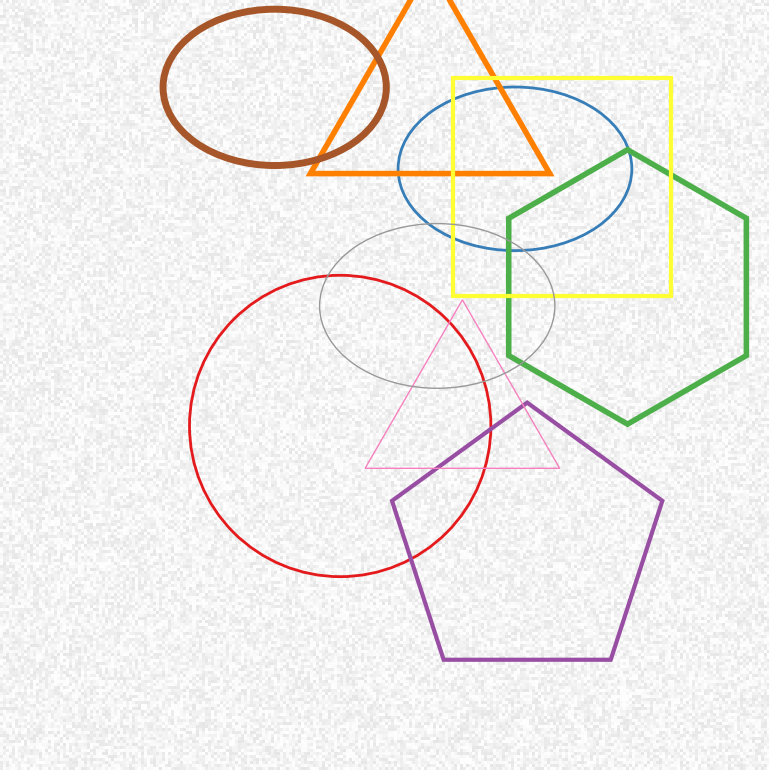[{"shape": "circle", "thickness": 1, "radius": 0.98, "center": [0.442, 0.447]}, {"shape": "oval", "thickness": 1, "radius": 0.76, "center": [0.669, 0.781]}, {"shape": "hexagon", "thickness": 2, "radius": 0.89, "center": [0.815, 0.627]}, {"shape": "pentagon", "thickness": 1.5, "radius": 0.92, "center": [0.685, 0.293]}, {"shape": "triangle", "thickness": 2, "radius": 0.9, "center": [0.559, 0.864]}, {"shape": "square", "thickness": 1.5, "radius": 0.71, "center": [0.73, 0.757]}, {"shape": "oval", "thickness": 2.5, "radius": 0.72, "center": [0.357, 0.887]}, {"shape": "triangle", "thickness": 0.5, "radius": 0.73, "center": [0.601, 0.465]}, {"shape": "oval", "thickness": 0.5, "radius": 0.76, "center": [0.568, 0.603]}]